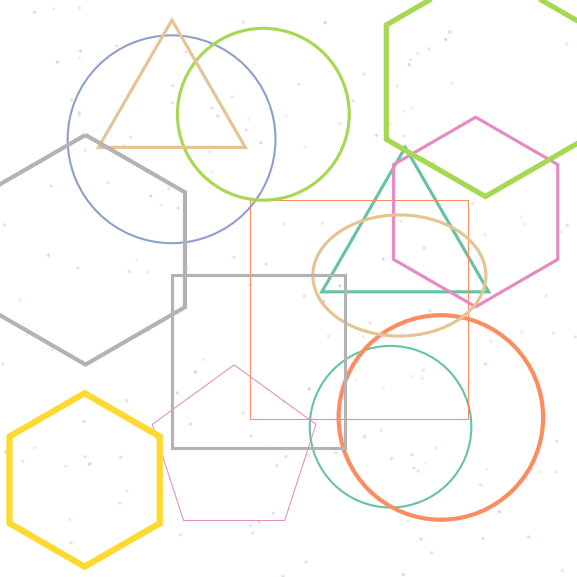[{"shape": "circle", "thickness": 1, "radius": 0.7, "center": [0.676, 0.26]}, {"shape": "triangle", "thickness": 1.5, "radius": 0.83, "center": [0.702, 0.577]}, {"shape": "square", "thickness": 0.5, "radius": 0.95, "center": [0.622, 0.463]}, {"shape": "circle", "thickness": 2, "radius": 0.89, "center": [0.763, 0.276]}, {"shape": "circle", "thickness": 1, "radius": 0.9, "center": [0.297, 0.758]}, {"shape": "pentagon", "thickness": 0.5, "radius": 0.75, "center": [0.405, 0.218]}, {"shape": "hexagon", "thickness": 1.5, "radius": 0.82, "center": [0.824, 0.632]}, {"shape": "hexagon", "thickness": 2.5, "radius": 0.99, "center": [0.841, 0.857]}, {"shape": "circle", "thickness": 1.5, "radius": 0.74, "center": [0.456, 0.801]}, {"shape": "hexagon", "thickness": 3, "radius": 0.75, "center": [0.147, 0.168]}, {"shape": "triangle", "thickness": 1.5, "radius": 0.73, "center": [0.298, 0.817]}, {"shape": "oval", "thickness": 1.5, "radius": 0.75, "center": [0.692, 0.522]}, {"shape": "square", "thickness": 1.5, "radius": 0.75, "center": [0.448, 0.373]}, {"shape": "hexagon", "thickness": 2, "radius": 0.99, "center": [0.148, 0.567]}]